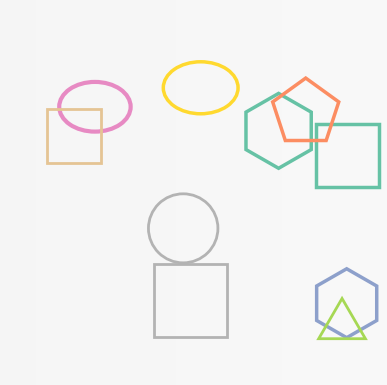[{"shape": "square", "thickness": 2.5, "radius": 0.41, "center": [0.897, 0.595]}, {"shape": "hexagon", "thickness": 2.5, "radius": 0.49, "center": [0.719, 0.66]}, {"shape": "pentagon", "thickness": 2.5, "radius": 0.45, "center": [0.789, 0.708]}, {"shape": "hexagon", "thickness": 2.5, "radius": 0.45, "center": [0.895, 0.212]}, {"shape": "oval", "thickness": 3, "radius": 0.46, "center": [0.245, 0.723]}, {"shape": "triangle", "thickness": 2, "radius": 0.35, "center": [0.883, 0.155]}, {"shape": "oval", "thickness": 2.5, "radius": 0.48, "center": [0.518, 0.772]}, {"shape": "square", "thickness": 2, "radius": 0.35, "center": [0.191, 0.646]}, {"shape": "square", "thickness": 2, "radius": 0.48, "center": [0.492, 0.22]}, {"shape": "circle", "thickness": 2, "radius": 0.45, "center": [0.473, 0.407]}]